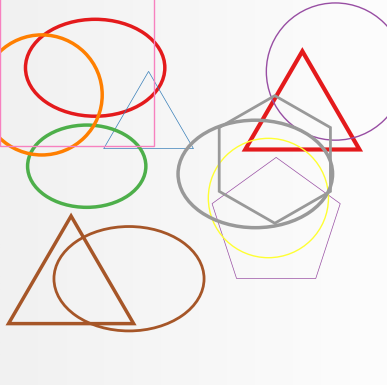[{"shape": "oval", "thickness": 2.5, "radius": 0.9, "center": [0.246, 0.824]}, {"shape": "triangle", "thickness": 3, "radius": 0.85, "center": [0.78, 0.697]}, {"shape": "triangle", "thickness": 0.5, "radius": 0.67, "center": [0.383, 0.681]}, {"shape": "oval", "thickness": 2.5, "radius": 0.76, "center": [0.224, 0.568]}, {"shape": "pentagon", "thickness": 0.5, "radius": 0.87, "center": [0.713, 0.417]}, {"shape": "circle", "thickness": 1, "radius": 0.89, "center": [0.866, 0.814]}, {"shape": "circle", "thickness": 2.5, "radius": 0.78, "center": [0.108, 0.753]}, {"shape": "circle", "thickness": 1, "radius": 0.77, "center": [0.693, 0.486]}, {"shape": "triangle", "thickness": 2.5, "radius": 0.93, "center": [0.183, 0.253]}, {"shape": "oval", "thickness": 2, "radius": 0.97, "center": [0.333, 0.276]}, {"shape": "square", "thickness": 1, "radius": 0.99, "center": [0.199, 0.819]}, {"shape": "hexagon", "thickness": 2, "radius": 0.83, "center": [0.709, 0.586]}, {"shape": "oval", "thickness": 2.5, "radius": 1.0, "center": [0.659, 0.548]}]